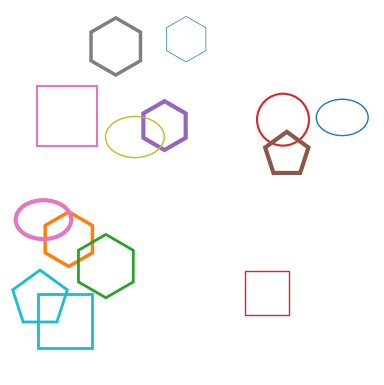[{"shape": "oval", "thickness": 1, "radius": 0.34, "center": [0.889, 0.695]}, {"shape": "hexagon", "thickness": 0.5, "radius": 0.3, "center": [0.483, 0.898]}, {"shape": "hexagon", "thickness": 2.5, "radius": 0.35, "center": [0.179, 0.379]}, {"shape": "hexagon", "thickness": 2, "radius": 0.41, "center": [0.275, 0.309]}, {"shape": "circle", "thickness": 1.5, "radius": 0.34, "center": [0.735, 0.689]}, {"shape": "square", "thickness": 1, "radius": 0.29, "center": [0.694, 0.239]}, {"shape": "hexagon", "thickness": 3, "radius": 0.32, "center": [0.427, 0.674]}, {"shape": "pentagon", "thickness": 3, "radius": 0.3, "center": [0.745, 0.599]}, {"shape": "oval", "thickness": 3, "radius": 0.36, "center": [0.113, 0.43]}, {"shape": "square", "thickness": 1.5, "radius": 0.39, "center": [0.173, 0.698]}, {"shape": "hexagon", "thickness": 2.5, "radius": 0.37, "center": [0.301, 0.879]}, {"shape": "oval", "thickness": 1, "radius": 0.38, "center": [0.35, 0.644]}, {"shape": "square", "thickness": 2, "radius": 0.35, "center": [0.168, 0.167]}, {"shape": "pentagon", "thickness": 2, "radius": 0.37, "center": [0.104, 0.224]}]